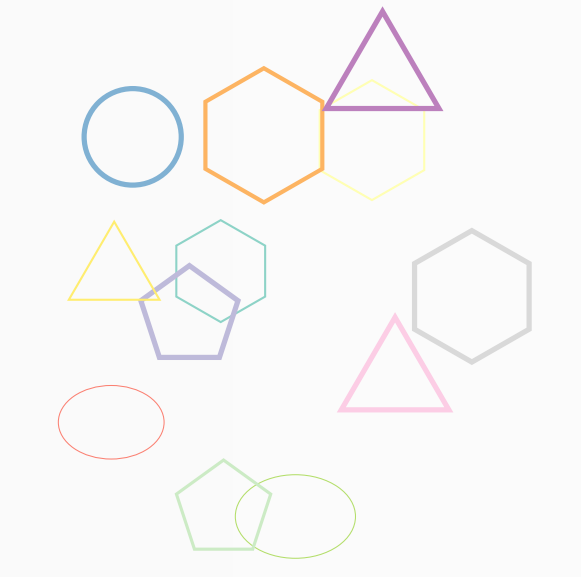[{"shape": "hexagon", "thickness": 1, "radius": 0.44, "center": [0.38, 0.53]}, {"shape": "hexagon", "thickness": 1, "radius": 0.52, "center": [0.64, 0.756]}, {"shape": "pentagon", "thickness": 2.5, "radius": 0.44, "center": [0.326, 0.451]}, {"shape": "oval", "thickness": 0.5, "radius": 0.45, "center": [0.191, 0.268]}, {"shape": "circle", "thickness": 2.5, "radius": 0.42, "center": [0.228, 0.762]}, {"shape": "hexagon", "thickness": 2, "radius": 0.58, "center": [0.454, 0.765]}, {"shape": "oval", "thickness": 0.5, "radius": 0.52, "center": [0.508, 0.105]}, {"shape": "triangle", "thickness": 2.5, "radius": 0.53, "center": [0.68, 0.343]}, {"shape": "hexagon", "thickness": 2.5, "radius": 0.57, "center": [0.812, 0.486]}, {"shape": "triangle", "thickness": 2.5, "radius": 0.56, "center": [0.658, 0.867]}, {"shape": "pentagon", "thickness": 1.5, "radius": 0.43, "center": [0.385, 0.117]}, {"shape": "triangle", "thickness": 1, "radius": 0.45, "center": [0.196, 0.525]}]